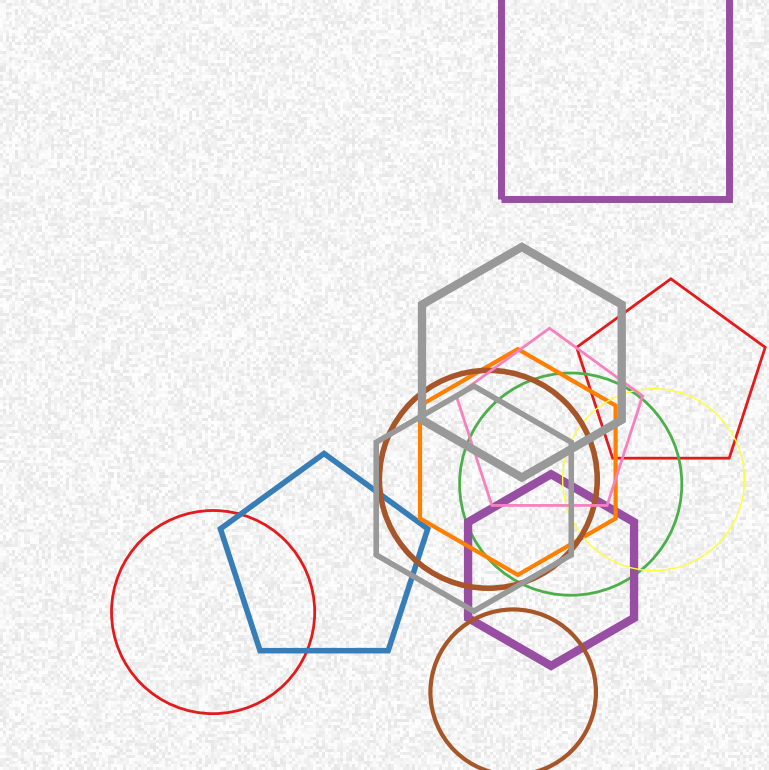[{"shape": "pentagon", "thickness": 1, "radius": 0.64, "center": [0.871, 0.509]}, {"shape": "circle", "thickness": 1, "radius": 0.66, "center": [0.277, 0.205]}, {"shape": "pentagon", "thickness": 2, "radius": 0.71, "center": [0.421, 0.269]}, {"shape": "circle", "thickness": 1, "radius": 0.72, "center": [0.741, 0.371]}, {"shape": "square", "thickness": 2.5, "radius": 0.74, "center": [0.798, 0.89]}, {"shape": "hexagon", "thickness": 3, "radius": 0.62, "center": [0.716, 0.26]}, {"shape": "hexagon", "thickness": 1.5, "radius": 0.73, "center": [0.672, 0.4]}, {"shape": "circle", "thickness": 0.5, "radius": 0.59, "center": [0.849, 0.377]}, {"shape": "circle", "thickness": 1.5, "radius": 0.54, "center": [0.666, 0.101]}, {"shape": "circle", "thickness": 2, "radius": 0.71, "center": [0.634, 0.378]}, {"shape": "pentagon", "thickness": 1, "radius": 0.64, "center": [0.714, 0.447]}, {"shape": "hexagon", "thickness": 3, "radius": 0.75, "center": [0.678, 0.53]}, {"shape": "hexagon", "thickness": 2, "radius": 0.73, "center": [0.615, 0.353]}]